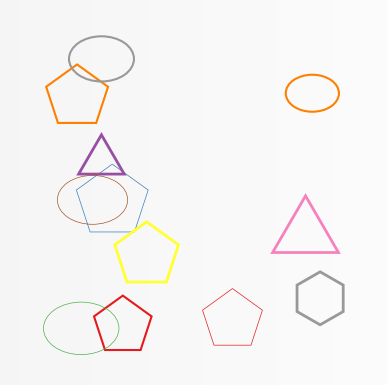[{"shape": "pentagon", "thickness": 1.5, "radius": 0.39, "center": [0.317, 0.154]}, {"shape": "pentagon", "thickness": 0.5, "radius": 0.41, "center": [0.6, 0.169]}, {"shape": "pentagon", "thickness": 0.5, "radius": 0.49, "center": [0.29, 0.476]}, {"shape": "oval", "thickness": 0.5, "radius": 0.49, "center": [0.21, 0.147]}, {"shape": "triangle", "thickness": 2, "radius": 0.34, "center": [0.262, 0.582]}, {"shape": "oval", "thickness": 1.5, "radius": 0.34, "center": [0.806, 0.758]}, {"shape": "pentagon", "thickness": 1.5, "radius": 0.42, "center": [0.199, 0.749]}, {"shape": "pentagon", "thickness": 2, "radius": 0.43, "center": [0.378, 0.337]}, {"shape": "oval", "thickness": 0.5, "radius": 0.45, "center": [0.239, 0.481]}, {"shape": "triangle", "thickness": 2, "radius": 0.49, "center": [0.788, 0.393]}, {"shape": "hexagon", "thickness": 2, "radius": 0.34, "center": [0.826, 0.225]}, {"shape": "oval", "thickness": 1.5, "radius": 0.42, "center": [0.262, 0.847]}]